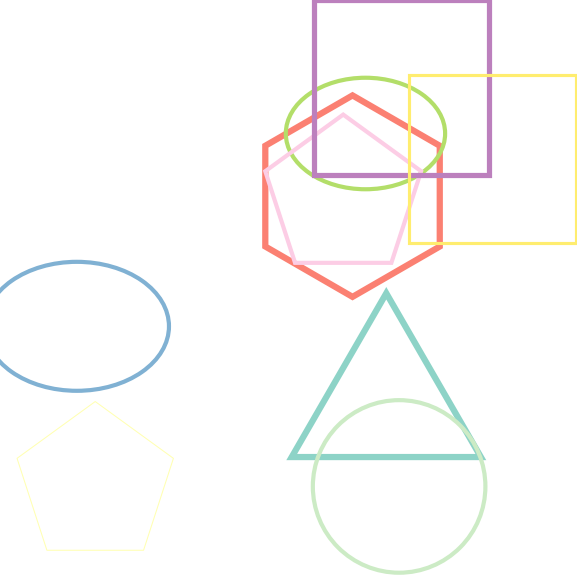[{"shape": "triangle", "thickness": 3, "radius": 0.95, "center": [0.669, 0.302]}, {"shape": "pentagon", "thickness": 0.5, "radius": 0.71, "center": [0.165, 0.161]}, {"shape": "hexagon", "thickness": 3, "radius": 0.87, "center": [0.61, 0.66]}, {"shape": "oval", "thickness": 2, "radius": 0.8, "center": [0.133, 0.434]}, {"shape": "oval", "thickness": 2, "radius": 0.69, "center": [0.633, 0.768]}, {"shape": "pentagon", "thickness": 2, "radius": 0.71, "center": [0.594, 0.659]}, {"shape": "square", "thickness": 2.5, "radius": 0.76, "center": [0.696, 0.847]}, {"shape": "circle", "thickness": 2, "radius": 0.75, "center": [0.691, 0.157]}, {"shape": "square", "thickness": 1.5, "radius": 0.73, "center": [0.853, 0.724]}]